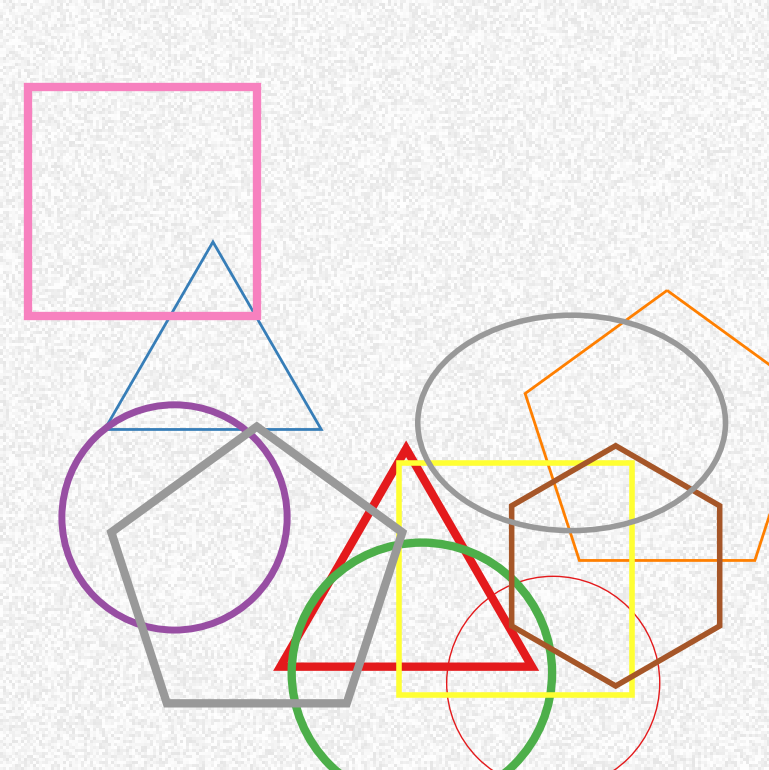[{"shape": "triangle", "thickness": 3, "radius": 0.94, "center": [0.527, 0.229]}, {"shape": "circle", "thickness": 0.5, "radius": 0.69, "center": [0.718, 0.113]}, {"shape": "triangle", "thickness": 1, "radius": 0.81, "center": [0.277, 0.523]}, {"shape": "circle", "thickness": 3, "radius": 0.85, "center": [0.548, 0.126]}, {"shape": "circle", "thickness": 2.5, "radius": 0.73, "center": [0.227, 0.328]}, {"shape": "pentagon", "thickness": 1, "radius": 0.97, "center": [0.866, 0.429]}, {"shape": "square", "thickness": 2, "radius": 0.76, "center": [0.669, 0.248]}, {"shape": "hexagon", "thickness": 2, "radius": 0.78, "center": [0.8, 0.265]}, {"shape": "square", "thickness": 3, "radius": 0.74, "center": [0.185, 0.739]}, {"shape": "pentagon", "thickness": 3, "radius": 0.99, "center": [0.333, 0.247]}, {"shape": "oval", "thickness": 2, "radius": 1.0, "center": [0.742, 0.451]}]